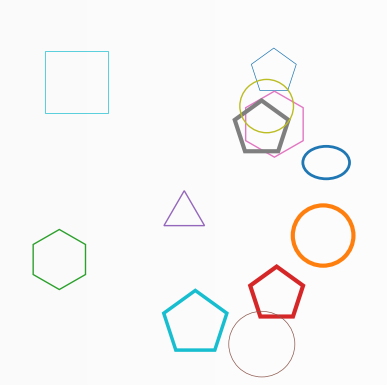[{"shape": "pentagon", "thickness": 0.5, "radius": 0.3, "center": [0.707, 0.814]}, {"shape": "oval", "thickness": 2, "radius": 0.3, "center": [0.842, 0.578]}, {"shape": "circle", "thickness": 3, "radius": 0.39, "center": [0.834, 0.388]}, {"shape": "hexagon", "thickness": 1, "radius": 0.39, "center": [0.153, 0.326]}, {"shape": "pentagon", "thickness": 3, "radius": 0.36, "center": [0.714, 0.236]}, {"shape": "triangle", "thickness": 1, "radius": 0.3, "center": [0.475, 0.444]}, {"shape": "circle", "thickness": 0.5, "radius": 0.43, "center": [0.676, 0.106]}, {"shape": "hexagon", "thickness": 1, "radius": 0.43, "center": [0.708, 0.677]}, {"shape": "pentagon", "thickness": 3, "radius": 0.36, "center": [0.675, 0.666]}, {"shape": "circle", "thickness": 1, "radius": 0.35, "center": [0.688, 0.724]}, {"shape": "pentagon", "thickness": 2.5, "radius": 0.43, "center": [0.504, 0.16]}, {"shape": "square", "thickness": 0.5, "radius": 0.4, "center": [0.198, 0.786]}]